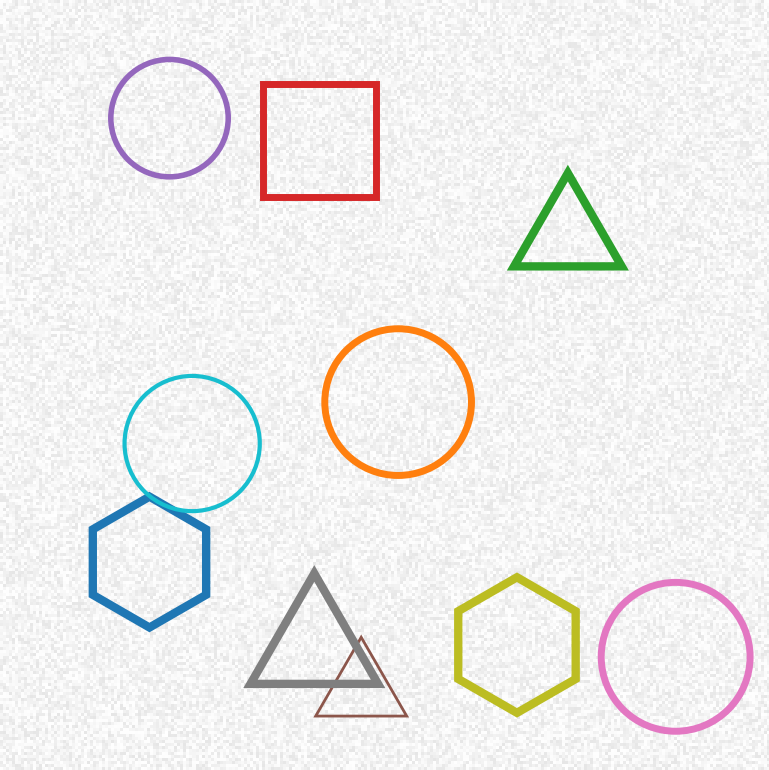[{"shape": "hexagon", "thickness": 3, "radius": 0.42, "center": [0.194, 0.27]}, {"shape": "circle", "thickness": 2.5, "radius": 0.48, "center": [0.517, 0.478]}, {"shape": "triangle", "thickness": 3, "radius": 0.4, "center": [0.737, 0.694]}, {"shape": "square", "thickness": 2.5, "radius": 0.37, "center": [0.415, 0.818]}, {"shape": "circle", "thickness": 2, "radius": 0.38, "center": [0.22, 0.847]}, {"shape": "triangle", "thickness": 1, "radius": 0.34, "center": [0.469, 0.104]}, {"shape": "circle", "thickness": 2.5, "radius": 0.48, "center": [0.877, 0.147]}, {"shape": "triangle", "thickness": 3, "radius": 0.48, "center": [0.408, 0.16]}, {"shape": "hexagon", "thickness": 3, "radius": 0.44, "center": [0.671, 0.162]}, {"shape": "circle", "thickness": 1.5, "radius": 0.44, "center": [0.25, 0.424]}]